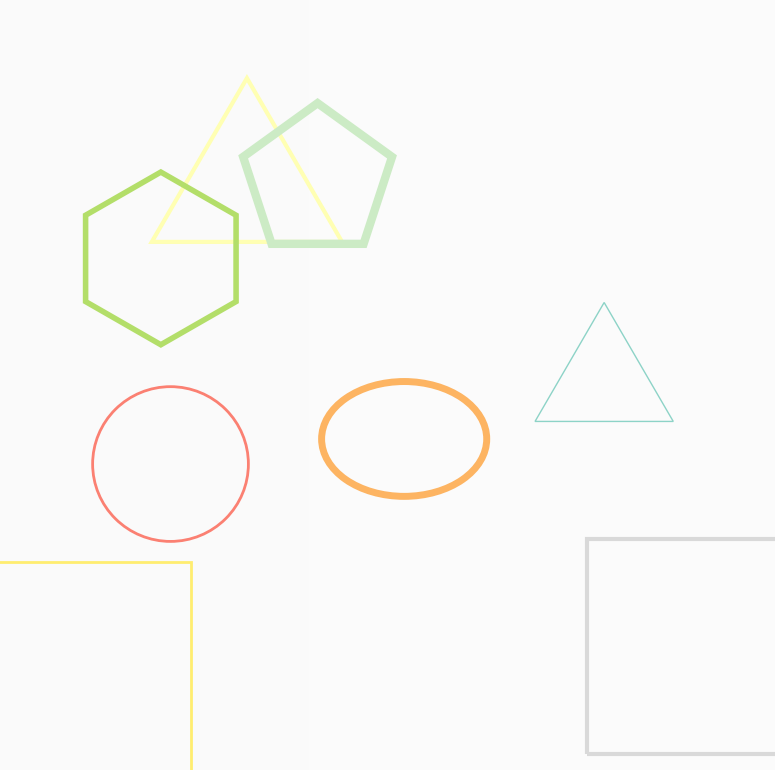[{"shape": "triangle", "thickness": 0.5, "radius": 0.51, "center": [0.78, 0.504]}, {"shape": "triangle", "thickness": 1.5, "radius": 0.71, "center": [0.319, 0.757]}, {"shape": "circle", "thickness": 1, "radius": 0.5, "center": [0.22, 0.397]}, {"shape": "oval", "thickness": 2.5, "radius": 0.53, "center": [0.521, 0.43]}, {"shape": "hexagon", "thickness": 2, "radius": 0.56, "center": [0.208, 0.664]}, {"shape": "square", "thickness": 1.5, "radius": 0.7, "center": [0.897, 0.16]}, {"shape": "pentagon", "thickness": 3, "radius": 0.51, "center": [0.41, 0.765]}, {"shape": "square", "thickness": 1, "radius": 0.7, "center": [0.107, 0.13]}]